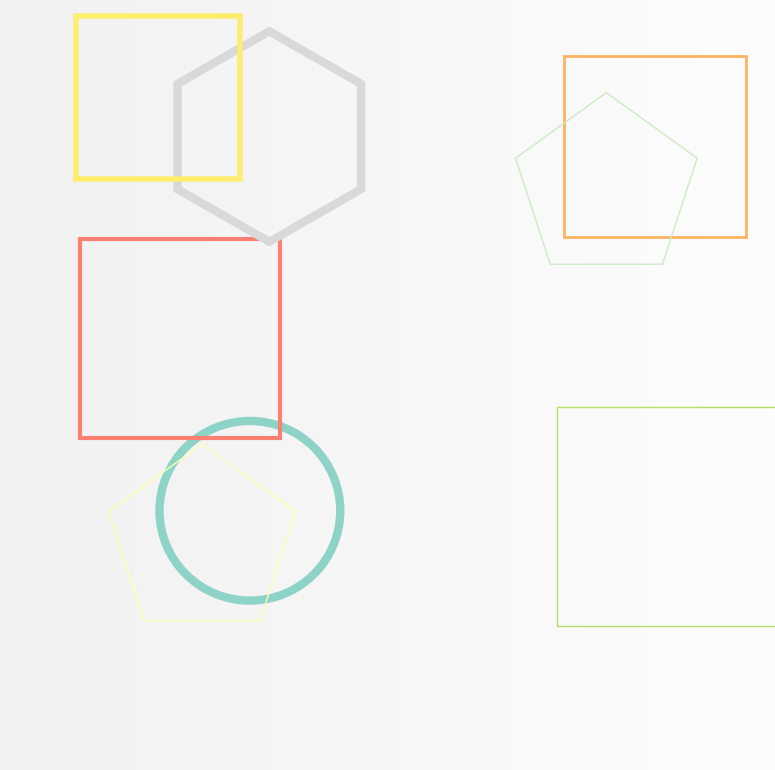[{"shape": "circle", "thickness": 3, "radius": 0.58, "center": [0.322, 0.337]}, {"shape": "pentagon", "thickness": 0.5, "radius": 0.63, "center": [0.261, 0.296]}, {"shape": "square", "thickness": 1.5, "radius": 0.65, "center": [0.232, 0.561]}, {"shape": "square", "thickness": 1, "radius": 0.59, "center": [0.846, 0.81]}, {"shape": "square", "thickness": 0.5, "radius": 0.71, "center": [0.861, 0.329]}, {"shape": "hexagon", "thickness": 3, "radius": 0.68, "center": [0.348, 0.823]}, {"shape": "pentagon", "thickness": 0.5, "radius": 0.62, "center": [0.782, 0.756]}, {"shape": "square", "thickness": 2, "radius": 0.53, "center": [0.204, 0.873]}]